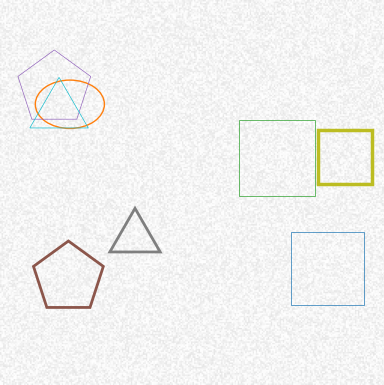[{"shape": "square", "thickness": 0.5, "radius": 0.47, "center": [0.85, 0.303]}, {"shape": "oval", "thickness": 1, "radius": 0.45, "center": [0.181, 0.729]}, {"shape": "square", "thickness": 0.5, "radius": 0.49, "center": [0.719, 0.59]}, {"shape": "pentagon", "thickness": 0.5, "radius": 0.5, "center": [0.141, 0.771]}, {"shape": "pentagon", "thickness": 2, "radius": 0.48, "center": [0.178, 0.279]}, {"shape": "triangle", "thickness": 2, "radius": 0.38, "center": [0.351, 0.383]}, {"shape": "square", "thickness": 2.5, "radius": 0.35, "center": [0.896, 0.592]}, {"shape": "triangle", "thickness": 0.5, "radius": 0.44, "center": [0.153, 0.711]}]